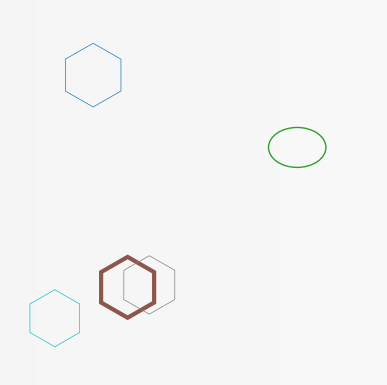[{"shape": "hexagon", "thickness": 0.5, "radius": 0.41, "center": [0.24, 0.805]}, {"shape": "oval", "thickness": 1, "radius": 0.37, "center": [0.767, 0.617]}, {"shape": "hexagon", "thickness": 3, "radius": 0.39, "center": [0.329, 0.254]}, {"shape": "hexagon", "thickness": 0.5, "radius": 0.38, "center": [0.385, 0.26]}, {"shape": "hexagon", "thickness": 0.5, "radius": 0.37, "center": [0.141, 0.173]}]